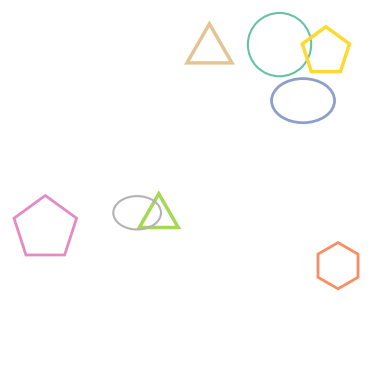[{"shape": "circle", "thickness": 1.5, "radius": 0.41, "center": [0.726, 0.884]}, {"shape": "hexagon", "thickness": 2, "radius": 0.3, "center": [0.878, 0.31]}, {"shape": "oval", "thickness": 2, "radius": 0.41, "center": [0.787, 0.739]}, {"shape": "pentagon", "thickness": 2, "radius": 0.43, "center": [0.118, 0.407]}, {"shape": "triangle", "thickness": 2.5, "radius": 0.29, "center": [0.412, 0.438]}, {"shape": "pentagon", "thickness": 2.5, "radius": 0.32, "center": [0.846, 0.866]}, {"shape": "triangle", "thickness": 2.5, "radius": 0.34, "center": [0.544, 0.87]}, {"shape": "oval", "thickness": 1.5, "radius": 0.31, "center": [0.356, 0.447]}]